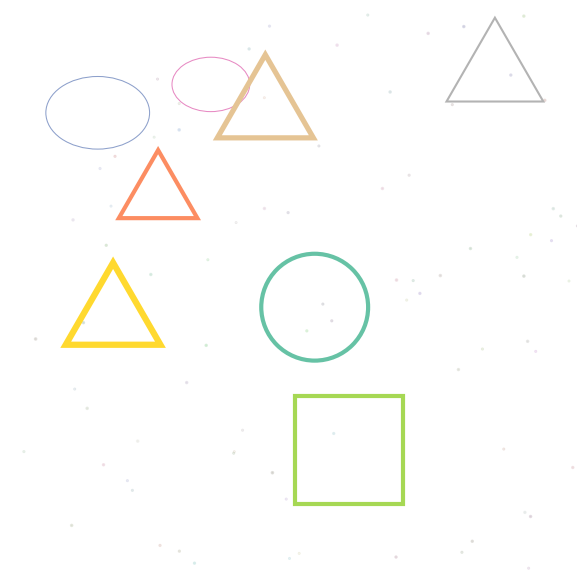[{"shape": "circle", "thickness": 2, "radius": 0.46, "center": [0.545, 0.467]}, {"shape": "triangle", "thickness": 2, "radius": 0.39, "center": [0.274, 0.661]}, {"shape": "oval", "thickness": 0.5, "radius": 0.45, "center": [0.169, 0.804]}, {"shape": "oval", "thickness": 0.5, "radius": 0.34, "center": [0.365, 0.853]}, {"shape": "square", "thickness": 2, "radius": 0.47, "center": [0.605, 0.221]}, {"shape": "triangle", "thickness": 3, "radius": 0.47, "center": [0.196, 0.45]}, {"shape": "triangle", "thickness": 2.5, "radius": 0.48, "center": [0.459, 0.808]}, {"shape": "triangle", "thickness": 1, "radius": 0.48, "center": [0.857, 0.872]}]